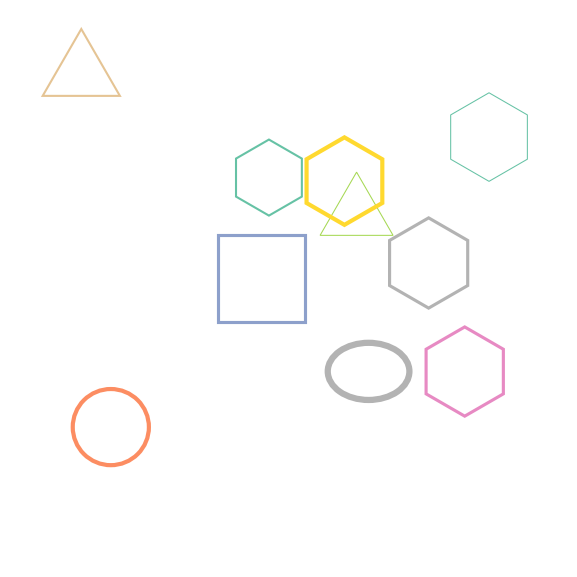[{"shape": "hexagon", "thickness": 1, "radius": 0.33, "center": [0.466, 0.692]}, {"shape": "hexagon", "thickness": 0.5, "radius": 0.38, "center": [0.847, 0.762]}, {"shape": "circle", "thickness": 2, "radius": 0.33, "center": [0.192, 0.26]}, {"shape": "square", "thickness": 1.5, "radius": 0.38, "center": [0.453, 0.517]}, {"shape": "hexagon", "thickness": 1.5, "radius": 0.39, "center": [0.805, 0.356]}, {"shape": "triangle", "thickness": 0.5, "radius": 0.36, "center": [0.617, 0.628]}, {"shape": "hexagon", "thickness": 2, "radius": 0.38, "center": [0.596, 0.686]}, {"shape": "triangle", "thickness": 1, "radius": 0.39, "center": [0.141, 0.872]}, {"shape": "oval", "thickness": 3, "radius": 0.35, "center": [0.638, 0.356]}, {"shape": "hexagon", "thickness": 1.5, "radius": 0.39, "center": [0.742, 0.544]}]